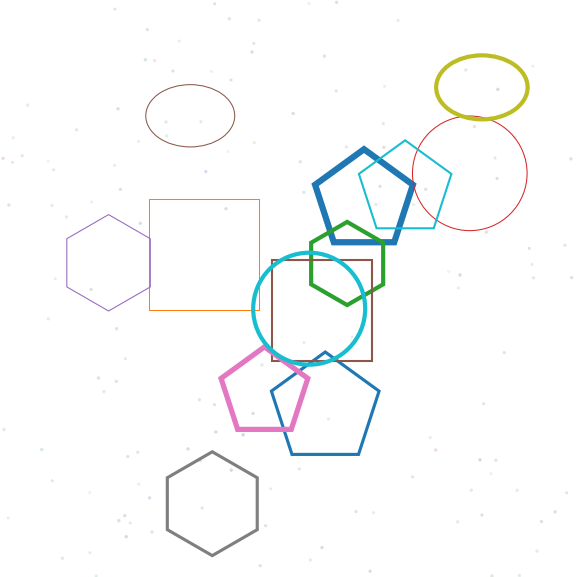[{"shape": "pentagon", "thickness": 3, "radius": 0.45, "center": [0.63, 0.652]}, {"shape": "pentagon", "thickness": 1.5, "radius": 0.49, "center": [0.563, 0.292]}, {"shape": "square", "thickness": 0.5, "radius": 0.48, "center": [0.353, 0.558]}, {"shape": "hexagon", "thickness": 2, "radius": 0.36, "center": [0.601, 0.543]}, {"shape": "circle", "thickness": 0.5, "radius": 0.5, "center": [0.813, 0.699]}, {"shape": "hexagon", "thickness": 0.5, "radius": 0.42, "center": [0.188, 0.544]}, {"shape": "square", "thickness": 1, "radius": 0.44, "center": [0.557, 0.461]}, {"shape": "oval", "thickness": 0.5, "radius": 0.39, "center": [0.329, 0.799]}, {"shape": "pentagon", "thickness": 2.5, "radius": 0.39, "center": [0.458, 0.319]}, {"shape": "hexagon", "thickness": 1.5, "radius": 0.45, "center": [0.368, 0.127]}, {"shape": "oval", "thickness": 2, "radius": 0.4, "center": [0.834, 0.848]}, {"shape": "circle", "thickness": 2, "radius": 0.48, "center": [0.535, 0.465]}, {"shape": "pentagon", "thickness": 1, "radius": 0.42, "center": [0.702, 0.672]}]